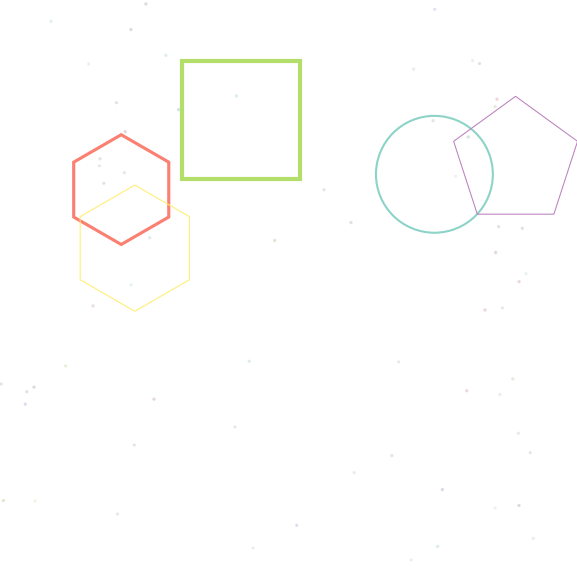[{"shape": "circle", "thickness": 1, "radius": 0.51, "center": [0.752, 0.697]}, {"shape": "hexagon", "thickness": 1.5, "radius": 0.48, "center": [0.21, 0.671]}, {"shape": "square", "thickness": 2, "radius": 0.51, "center": [0.417, 0.792]}, {"shape": "pentagon", "thickness": 0.5, "radius": 0.56, "center": [0.893, 0.72]}, {"shape": "hexagon", "thickness": 0.5, "radius": 0.55, "center": [0.233, 0.569]}]